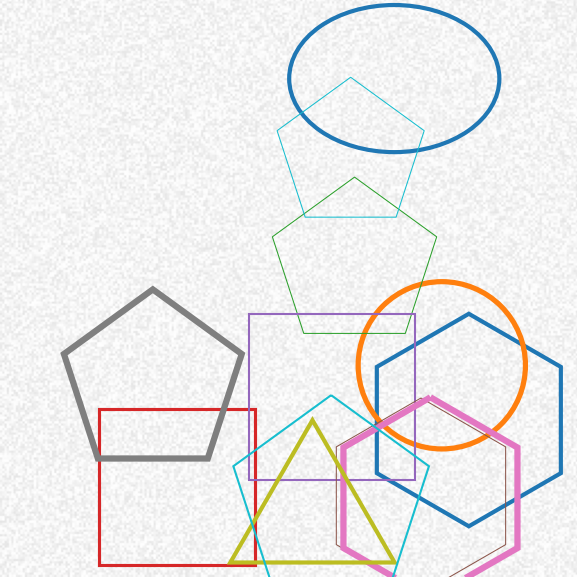[{"shape": "oval", "thickness": 2, "radius": 0.91, "center": [0.683, 0.863]}, {"shape": "hexagon", "thickness": 2, "radius": 0.92, "center": [0.812, 0.272]}, {"shape": "circle", "thickness": 2.5, "radius": 0.72, "center": [0.765, 0.367]}, {"shape": "pentagon", "thickness": 0.5, "radius": 0.75, "center": [0.614, 0.543]}, {"shape": "square", "thickness": 1.5, "radius": 0.68, "center": [0.306, 0.156]}, {"shape": "square", "thickness": 1, "radius": 0.72, "center": [0.574, 0.311]}, {"shape": "hexagon", "thickness": 0.5, "radius": 0.85, "center": [0.729, 0.141]}, {"shape": "hexagon", "thickness": 3, "radius": 0.87, "center": [0.745, 0.137]}, {"shape": "pentagon", "thickness": 3, "radius": 0.81, "center": [0.265, 0.336]}, {"shape": "triangle", "thickness": 2, "radius": 0.82, "center": [0.541, 0.107]}, {"shape": "pentagon", "thickness": 1, "radius": 0.89, "center": [0.573, 0.137]}, {"shape": "pentagon", "thickness": 0.5, "radius": 0.67, "center": [0.607, 0.731]}]